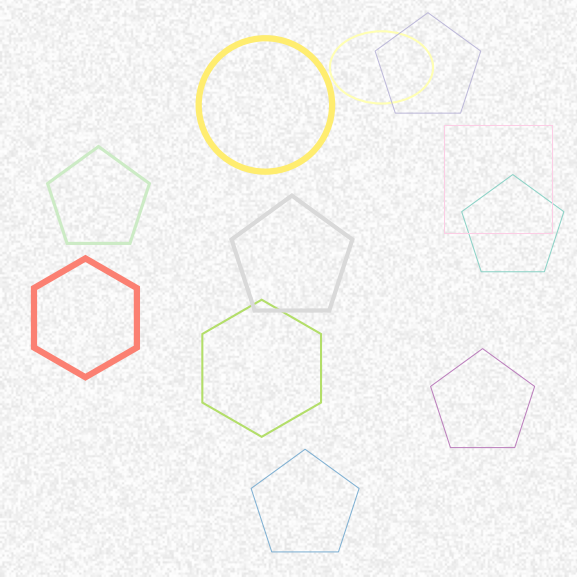[{"shape": "pentagon", "thickness": 0.5, "radius": 0.47, "center": [0.888, 0.604]}, {"shape": "oval", "thickness": 1, "radius": 0.45, "center": [0.661, 0.882]}, {"shape": "pentagon", "thickness": 0.5, "radius": 0.48, "center": [0.741, 0.881]}, {"shape": "hexagon", "thickness": 3, "radius": 0.51, "center": [0.148, 0.449]}, {"shape": "pentagon", "thickness": 0.5, "radius": 0.49, "center": [0.528, 0.123]}, {"shape": "hexagon", "thickness": 1, "radius": 0.59, "center": [0.453, 0.361]}, {"shape": "square", "thickness": 0.5, "radius": 0.47, "center": [0.862, 0.689]}, {"shape": "pentagon", "thickness": 2, "radius": 0.55, "center": [0.506, 0.55]}, {"shape": "pentagon", "thickness": 0.5, "radius": 0.47, "center": [0.836, 0.301]}, {"shape": "pentagon", "thickness": 1.5, "radius": 0.46, "center": [0.171, 0.653]}, {"shape": "circle", "thickness": 3, "radius": 0.58, "center": [0.46, 0.817]}]